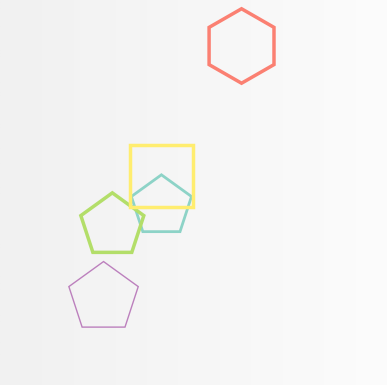[{"shape": "pentagon", "thickness": 2, "radius": 0.41, "center": [0.417, 0.464]}, {"shape": "hexagon", "thickness": 2.5, "radius": 0.48, "center": [0.623, 0.881]}, {"shape": "pentagon", "thickness": 2.5, "radius": 0.43, "center": [0.29, 0.414]}, {"shape": "pentagon", "thickness": 1, "radius": 0.47, "center": [0.267, 0.227]}, {"shape": "square", "thickness": 2.5, "radius": 0.41, "center": [0.417, 0.543]}]